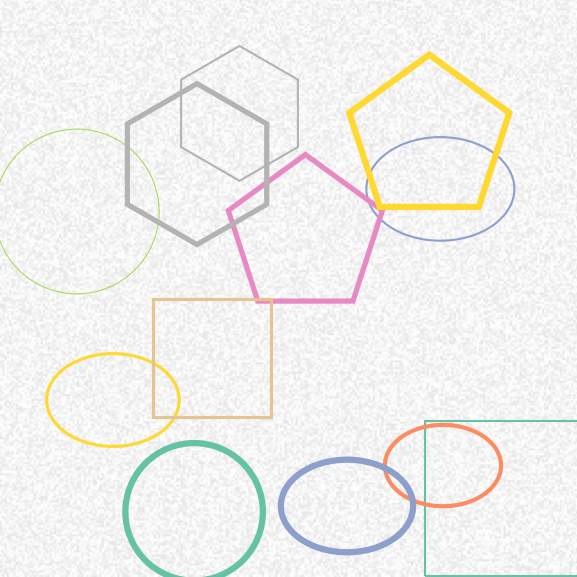[{"shape": "circle", "thickness": 3, "radius": 0.6, "center": [0.336, 0.113]}, {"shape": "square", "thickness": 1, "radius": 0.67, "center": [0.87, 0.136]}, {"shape": "oval", "thickness": 2, "radius": 0.5, "center": [0.767, 0.193]}, {"shape": "oval", "thickness": 1, "radius": 0.64, "center": [0.763, 0.672]}, {"shape": "oval", "thickness": 3, "radius": 0.57, "center": [0.601, 0.123]}, {"shape": "pentagon", "thickness": 2.5, "radius": 0.7, "center": [0.529, 0.591]}, {"shape": "circle", "thickness": 0.5, "radius": 0.71, "center": [0.133, 0.633]}, {"shape": "pentagon", "thickness": 3, "radius": 0.73, "center": [0.743, 0.759]}, {"shape": "oval", "thickness": 1.5, "radius": 0.57, "center": [0.196, 0.306]}, {"shape": "square", "thickness": 1.5, "radius": 0.51, "center": [0.367, 0.38]}, {"shape": "hexagon", "thickness": 2.5, "radius": 0.7, "center": [0.341, 0.715]}, {"shape": "hexagon", "thickness": 1, "radius": 0.58, "center": [0.415, 0.803]}]